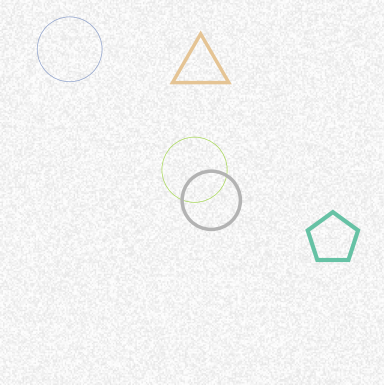[{"shape": "pentagon", "thickness": 3, "radius": 0.34, "center": [0.865, 0.38]}, {"shape": "circle", "thickness": 0.5, "radius": 0.42, "center": [0.181, 0.872]}, {"shape": "circle", "thickness": 0.5, "radius": 0.42, "center": [0.505, 0.559]}, {"shape": "triangle", "thickness": 2.5, "radius": 0.42, "center": [0.521, 0.828]}, {"shape": "circle", "thickness": 2.5, "radius": 0.38, "center": [0.549, 0.48]}]